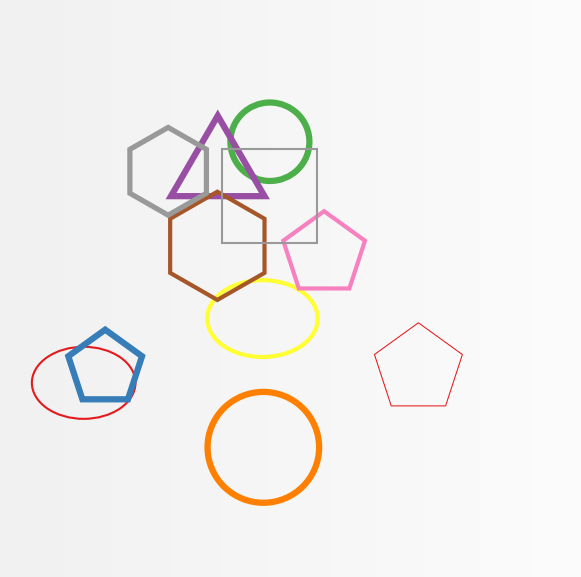[{"shape": "oval", "thickness": 1, "radius": 0.45, "center": [0.144, 0.336]}, {"shape": "pentagon", "thickness": 0.5, "radius": 0.4, "center": [0.72, 0.361]}, {"shape": "pentagon", "thickness": 3, "radius": 0.33, "center": [0.181, 0.362]}, {"shape": "circle", "thickness": 3, "radius": 0.34, "center": [0.464, 0.754]}, {"shape": "triangle", "thickness": 3, "radius": 0.46, "center": [0.375, 0.706]}, {"shape": "circle", "thickness": 3, "radius": 0.48, "center": [0.453, 0.225]}, {"shape": "oval", "thickness": 2, "radius": 0.48, "center": [0.452, 0.448]}, {"shape": "hexagon", "thickness": 2, "radius": 0.47, "center": [0.374, 0.573]}, {"shape": "pentagon", "thickness": 2, "radius": 0.37, "center": [0.558, 0.559]}, {"shape": "hexagon", "thickness": 2.5, "radius": 0.38, "center": [0.289, 0.703]}, {"shape": "square", "thickness": 1, "radius": 0.41, "center": [0.464, 0.66]}]